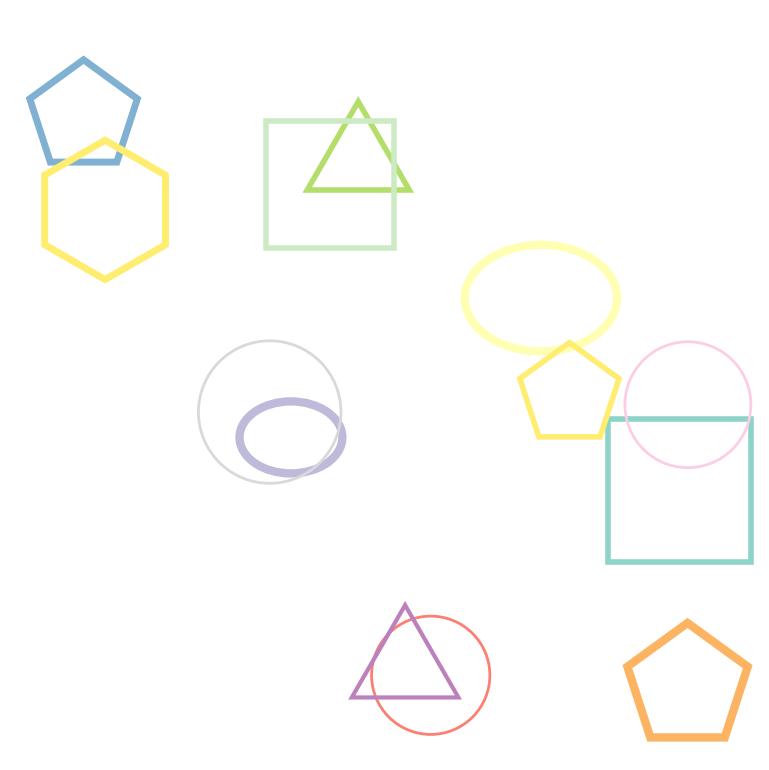[{"shape": "square", "thickness": 2, "radius": 0.46, "center": [0.882, 0.362]}, {"shape": "oval", "thickness": 3, "radius": 0.49, "center": [0.702, 0.613]}, {"shape": "oval", "thickness": 3, "radius": 0.33, "center": [0.378, 0.432]}, {"shape": "circle", "thickness": 1, "radius": 0.38, "center": [0.559, 0.123]}, {"shape": "pentagon", "thickness": 2.5, "radius": 0.37, "center": [0.109, 0.849]}, {"shape": "pentagon", "thickness": 3, "radius": 0.41, "center": [0.893, 0.109]}, {"shape": "triangle", "thickness": 2, "radius": 0.38, "center": [0.465, 0.791]}, {"shape": "circle", "thickness": 1, "radius": 0.41, "center": [0.893, 0.474]}, {"shape": "circle", "thickness": 1, "radius": 0.46, "center": [0.35, 0.465]}, {"shape": "triangle", "thickness": 1.5, "radius": 0.4, "center": [0.526, 0.134]}, {"shape": "square", "thickness": 2, "radius": 0.41, "center": [0.429, 0.761]}, {"shape": "pentagon", "thickness": 2, "radius": 0.34, "center": [0.74, 0.487]}, {"shape": "hexagon", "thickness": 2.5, "radius": 0.45, "center": [0.136, 0.727]}]